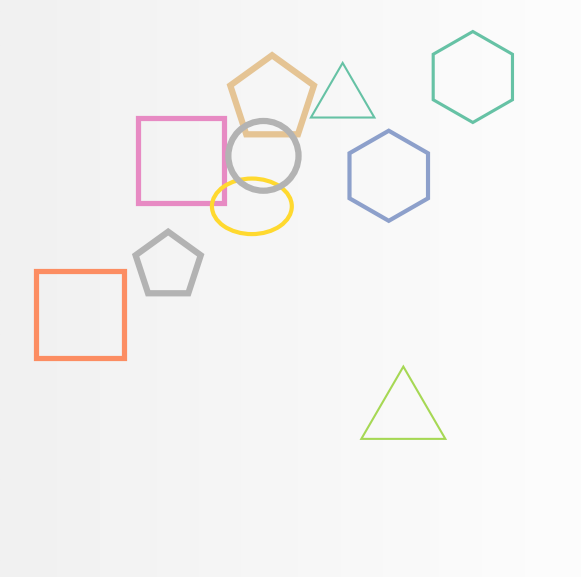[{"shape": "triangle", "thickness": 1, "radius": 0.32, "center": [0.59, 0.827]}, {"shape": "hexagon", "thickness": 1.5, "radius": 0.39, "center": [0.813, 0.866]}, {"shape": "square", "thickness": 2.5, "radius": 0.38, "center": [0.138, 0.455]}, {"shape": "hexagon", "thickness": 2, "radius": 0.39, "center": [0.669, 0.695]}, {"shape": "square", "thickness": 2.5, "radius": 0.37, "center": [0.312, 0.721]}, {"shape": "triangle", "thickness": 1, "radius": 0.42, "center": [0.694, 0.281]}, {"shape": "oval", "thickness": 2, "radius": 0.34, "center": [0.433, 0.642]}, {"shape": "pentagon", "thickness": 3, "radius": 0.38, "center": [0.468, 0.828]}, {"shape": "pentagon", "thickness": 3, "radius": 0.29, "center": [0.289, 0.539]}, {"shape": "circle", "thickness": 3, "radius": 0.3, "center": [0.453, 0.729]}]